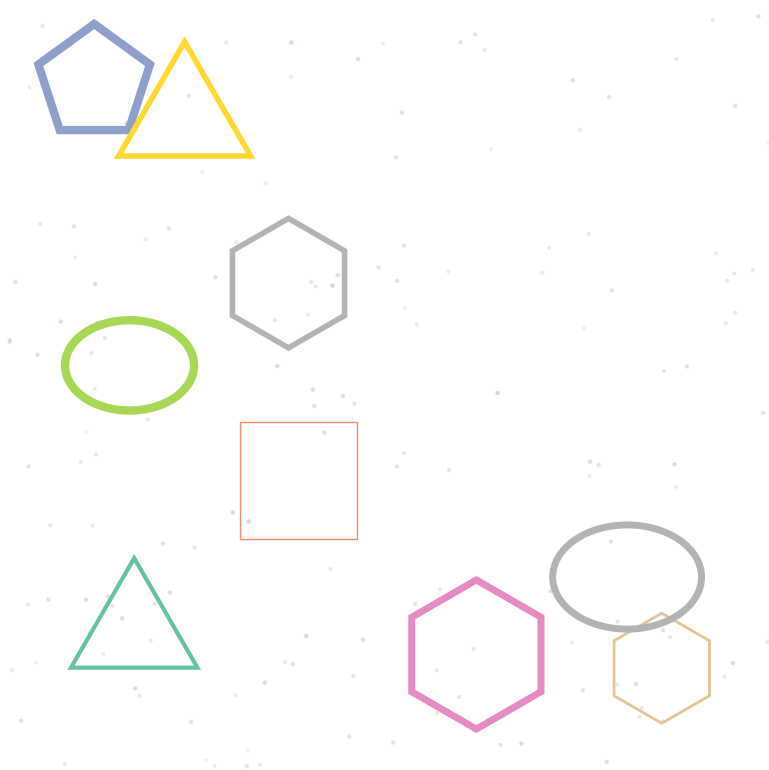[{"shape": "triangle", "thickness": 1.5, "radius": 0.47, "center": [0.174, 0.18]}, {"shape": "square", "thickness": 0.5, "radius": 0.38, "center": [0.387, 0.376]}, {"shape": "pentagon", "thickness": 3, "radius": 0.38, "center": [0.122, 0.893]}, {"shape": "hexagon", "thickness": 2.5, "radius": 0.48, "center": [0.619, 0.15]}, {"shape": "oval", "thickness": 3, "radius": 0.42, "center": [0.168, 0.525]}, {"shape": "triangle", "thickness": 2, "radius": 0.49, "center": [0.24, 0.847]}, {"shape": "hexagon", "thickness": 1, "radius": 0.36, "center": [0.859, 0.132]}, {"shape": "hexagon", "thickness": 2, "radius": 0.42, "center": [0.375, 0.632]}, {"shape": "oval", "thickness": 2.5, "radius": 0.48, "center": [0.814, 0.251]}]